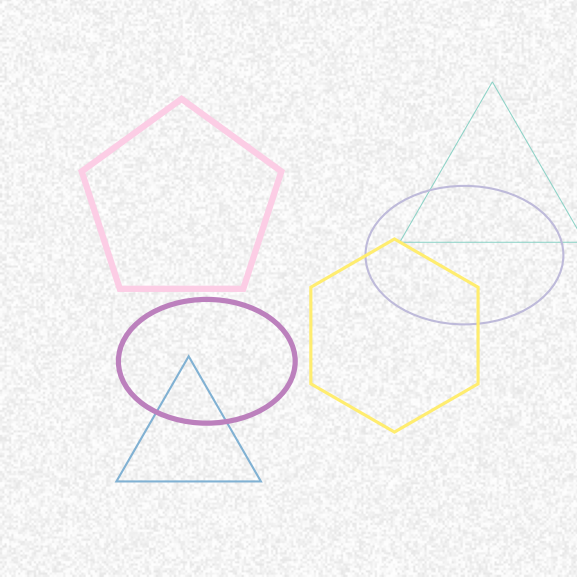[{"shape": "triangle", "thickness": 0.5, "radius": 0.93, "center": [0.853, 0.672]}, {"shape": "oval", "thickness": 1, "radius": 0.86, "center": [0.804, 0.557]}, {"shape": "triangle", "thickness": 1, "radius": 0.72, "center": [0.327, 0.238]}, {"shape": "pentagon", "thickness": 3, "radius": 0.91, "center": [0.314, 0.646]}, {"shape": "oval", "thickness": 2.5, "radius": 0.77, "center": [0.358, 0.374]}, {"shape": "hexagon", "thickness": 1.5, "radius": 0.84, "center": [0.683, 0.418]}]